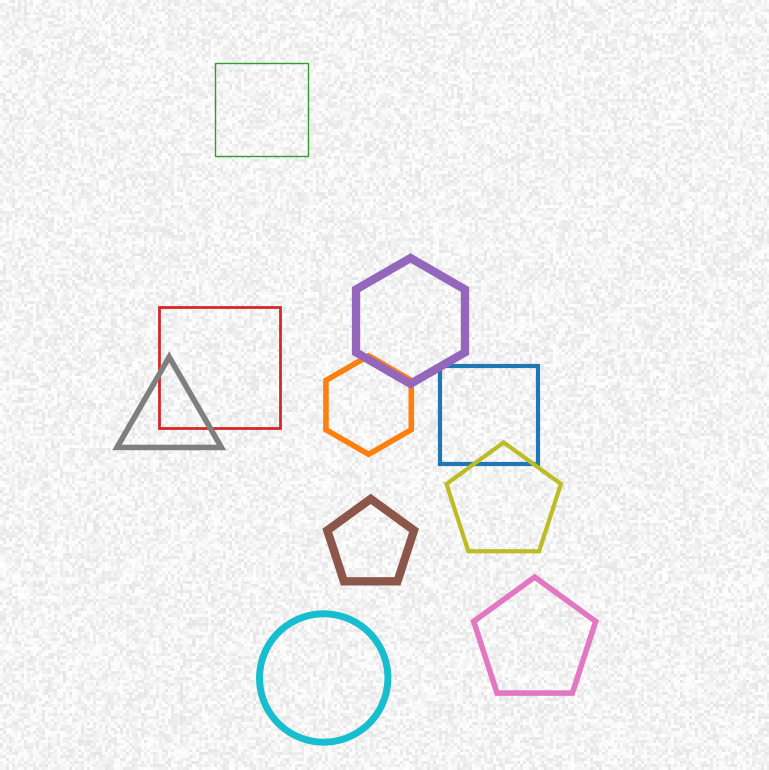[{"shape": "square", "thickness": 1.5, "radius": 0.32, "center": [0.635, 0.461]}, {"shape": "hexagon", "thickness": 2, "radius": 0.32, "center": [0.479, 0.474]}, {"shape": "square", "thickness": 0.5, "radius": 0.3, "center": [0.34, 0.858]}, {"shape": "square", "thickness": 1, "radius": 0.39, "center": [0.285, 0.522]}, {"shape": "hexagon", "thickness": 3, "radius": 0.41, "center": [0.533, 0.583]}, {"shape": "pentagon", "thickness": 3, "radius": 0.3, "center": [0.481, 0.293]}, {"shape": "pentagon", "thickness": 2, "radius": 0.42, "center": [0.694, 0.167]}, {"shape": "triangle", "thickness": 2, "radius": 0.39, "center": [0.22, 0.458]}, {"shape": "pentagon", "thickness": 1.5, "radius": 0.39, "center": [0.654, 0.347]}, {"shape": "circle", "thickness": 2.5, "radius": 0.42, "center": [0.42, 0.12]}]